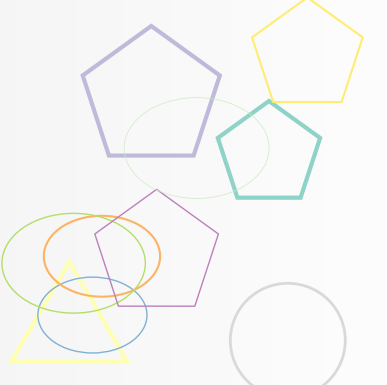[{"shape": "pentagon", "thickness": 3, "radius": 0.69, "center": [0.694, 0.599]}, {"shape": "triangle", "thickness": 3, "radius": 0.86, "center": [0.179, 0.148]}, {"shape": "pentagon", "thickness": 3, "radius": 0.93, "center": [0.39, 0.746]}, {"shape": "oval", "thickness": 1, "radius": 0.7, "center": [0.239, 0.182]}, {"shape": "oval", "thickness": 1.5, "radius": 0.75, "center": [0.263, 0.334]}, {"shape": "oval", "thickness": 1, "radius": 0.93, "center": [0.19, 0.316]}, {"shape": "circle", "thickness": 2, "radius": 0.74, "center": [0.743, 0.116]}, {"shape": "pentagon", "thickness": 1, "radius": 0.84, "center": [0.404, 0.34]}, {"shape": "oval", "thickness": 0.5, "radius": 0.93, "center": [0.508, 0.616]}, {"shape": "pentagon", "thickness": 1.5, "radius": 0.75, "center": [0.793, 0.856]}]